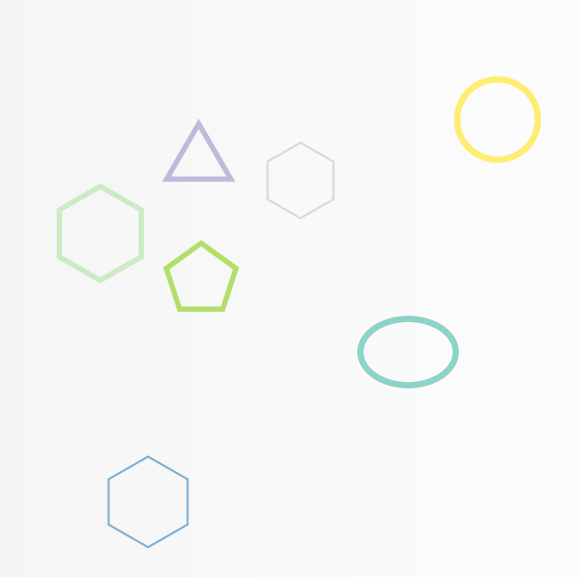[{"shape": "oval", "thickness": 3, "radius": 0.41, "center": [0.702, 0.39]}, {"shape": "triangle", "thickness": 2.5, "radius": 0.32, "center": [0.342, 0.721]}, {"shape": "hexagon", "thickness": 1, "radius": 0.39, "center": [0.255, 0.13]}, {"shape": "pentagon", "thickness": 2.5, "radius": 0.32, "center": [0.346, 0.515]}, {"shape": "hexagon", "thickness": 1, "radius": 0.33, "center": [0.517, 0.687]}, {"shape": "hexagon", "thickness": 2.5, "radius": 0.41, "center": [0.173, 0.595]}, {"shape": "circle", "thickness": 3, "radius": 0.35, "center": [0.856, 0.792]}]